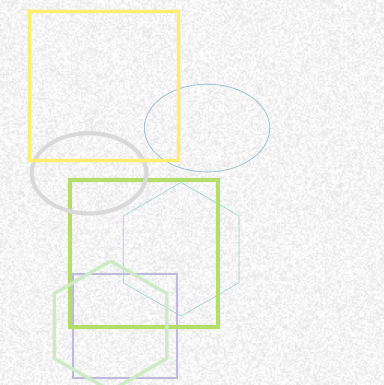[{"shape": "hexagon", "thickness": 0.5, "radius": 0.87, "center": [0.471, 0.353]}, {"shape": "square", "thickness": 1.5, "radius": 0.68, "center": [0.325, 0.154]}, {"shape": "oval", "thickness": 0.5, "radius": 0.81, "center": [0.538, 0.667]}, {"shape": "square", "thickness": 3, "radius": 0.96, "center": [0.374, 0.342]}, {"shape": "oval", "thickness": 3, "radius": 0.74, "center": [0.231, 0.55]}, {"shape": "hexagon", "thickness": 2.5, "radius": 0.84, "center": [0.287, 0.153]}, {"shape": "square", "thickness": 2.5, "radius": 0.97, "center": [0.268, 0.778]}]